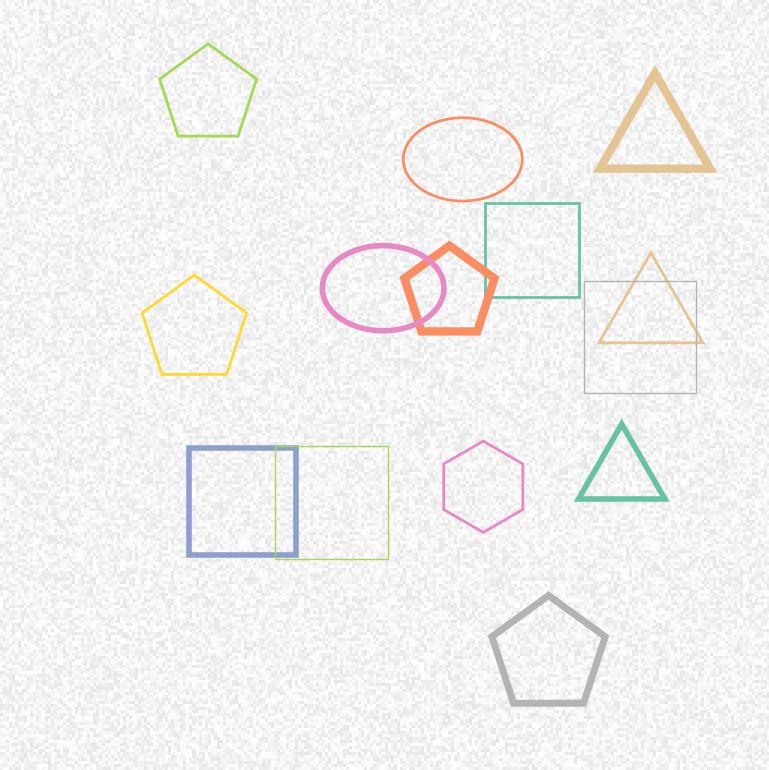[{"shape": "square", "thickness": 1, "radius": 0.31, "center": [0.691, 0.675]}, {"shape": "triangle", "thickness": 2, "radius": 0.32, "center": [0.807, 0.384]}, {"shape": "pentagon", "thickness": 3, "radius": 0.31, "center": [0.584, 0.619]}, {"shape": "oval", "thickness": 1, "radius": 0.39, "center": [0.601, 0.793]}, {"shape": "square", "thickness": 2, "radius": 0.35, "center": [0.315, 0.349]}, {"shape": "oval", "thickness": 2, "radius": 0.4, "center": [0.498, 0.626]}, {"shape": "hexagon", "thickness": 1, "radius": 0.3, "center": [0.628, 0.368]}, {"shape": "square", "thickness": 0.5, "radius": 0.37, "center": [0.43, 0.348]}, {"shape": "pentagon", "thickness": 1, "radius": 0.33, "center": [0.27, 0.877]}, {"shape": "pentagon", "thickness": 1, "radius": 0.36, "center": [0.252, 0.571]}, {"shape": "triangle", "thickness": 3, "radius": 0.41, "center": [0.851, 0.822]}, {"shape": "triangle", "thickness": 1, "radius": 0.39, "center": [0.845, 0.594]}, {"shape": "pentagon", "thickness": 2.5, "radius": 0.39, "center": [0.712, 0.149]}, {"shape": "square", "thickness": 0.5, "radius": 0.36, "center": [0.832, 0.562]}]